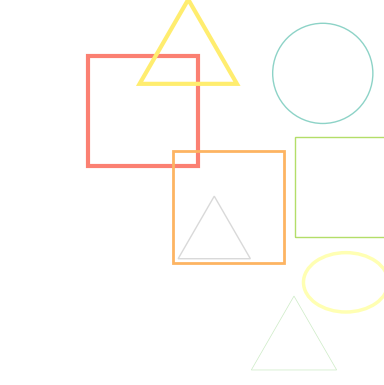[{"shape": "circle", "thickness": 1, "radius": 0.65, "center": [0.838, 0.809]}, {"shape": "oval", "thickness": 2.5, "radius": 0.55, "center": [0.898, 0.267]}, {"shape": "square", "thickness": 3, "radius": 0.72, "center": [0.371, 0.711]}, {"shape": "square", "thickness": 2, "radius": 0.73, "center": [0.593, 0.462]}, {"shape": "square", "thickness": 1, "radius": 0.65, "center": [0.897, 0.514]}, {"shape": "triangle", "thickness": 1, "radius": 0.54, "center": [0.557, 0.382]}, {"shape": "triangle", "thickness": 0.5, "radius": 0.64, "center": [0.764, 0.103]}, {"shape": "triangle", "thickness": 3, "radius": 0.73, "center": [0.489, 0.855]}]